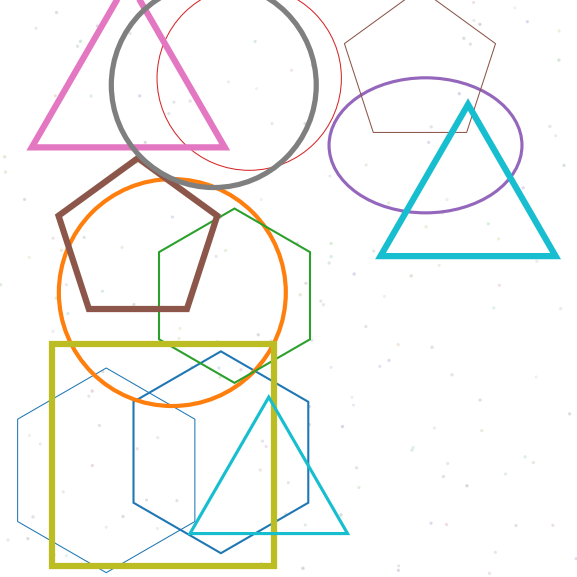[{"shape": "hexagon", "thickness": 1, "radius": 0.87, "center": [0.383, 0.216]}, {"shape": "hexagon", "thickness": 0.5, "radius": 0.89, "center": [0.184, 0.185]}, {"shape": "circle", "thickness": 2, "radius": 0.98, "center": [0.298, 0.493]}, {"shape": "hexagon", "thickness": 1, "radius": 0.75, "center": [0.406, 0.487]}, {"shape": "circle", "thickness": 0.5, "radius": 0.8, "center": [0.432, 0.864]}, {"shape": "oval", "thickness": 1.5, "radius": 0.84, "center": [0.737, 0.747]}, {"shape": "pentagon", "thickness": 0.5, "radius": 0.69, "center": [0.727, 0.881]}, {"shape": "pentagon", "thickness": 3, "radius": 0.72, "center": [0.239, 0.581]}, {"shape": "triangle", "thickness": 3, "radius": 0.96, "center": [0.222, 0.84]}, {"shape": "circle", "thickness": 2.5, "radius": 0.89, "center": [0.37, 0.852]}, {"shape": "square", "thickness": 3, "radius": 0.96, "center": [0.282, 0.212]}, {"shape": "triangle", "thickness": 3, "radius": 0.88, "center": [0.81, 0.643]}, {"shape": "triangle", "thickness": 1.5, "radius": 0.79, "center": [0.465, 0.154]}]